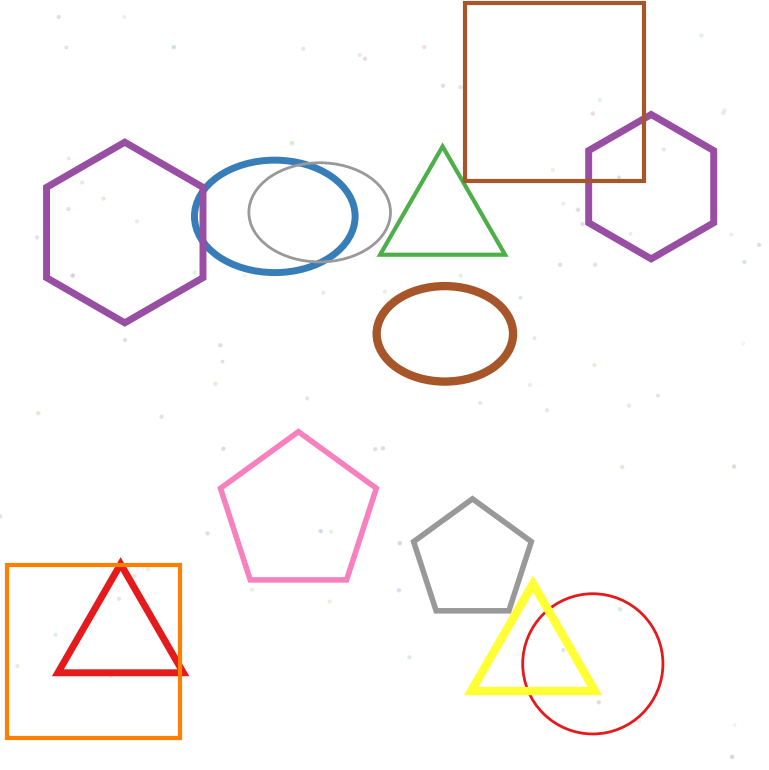[{"shape": "triangle", "thickness": 2.5, "radius": 0.47, "center": [0.157, 0.173]}, {"shape": "circle", "thickness": 1, "radius": 0.46, "center": [0.77, 0.138]}, {"shape": "oval", "thickness": 2.5, "radius": 0.52, "center": [0.357, 0.719]}, {"shape": "triangle", "thickness": 1.5, "radius": 0.47, "center": [0.575, 0.716]}, {"shape": "hexagon", "thickness": 2.5, "radius": 0.47, "center": [0.846, 0.758]}, {"shape": "hexagon", "thickness": 2.5, "radius": 0.59, "center": [0.162, 0.698]}, {"shape": "square", "thickness": 1.5, "radius": 0.56, "center": [0.122, 0.154]}, {"shape": "triangle", "thickness": 3, "radius": 0.46, "center": [0.692, 0.149]}, {"shape": "square", "thickness": 1.5, "radius": 0.58, "center": [0.72, 0.881]}, {"shape": "oval", "thickness": 3, "radius": 0.44, "center": [0.578, 0.566]}, {"shape": "pentagon", "thickness": 2, "radius": 0.53, "center": [0.388, 0.333]}, {"shape": "pentagon", "thickness": 2, "radius": 0.4, "center": [0.614, 0.272]}, {"shape": "oval", "thickness": 1, "radius": 0.46, "center": [0.415, 0.724]}]